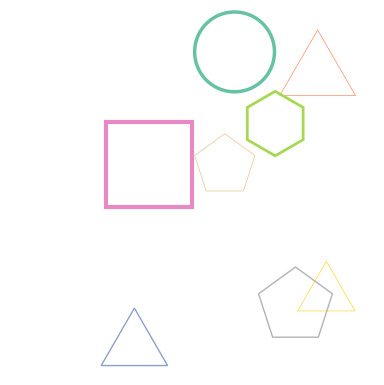[{"shape": "circle", "thickness": 2.5, "radius": 0.52, "center": [0.609, 0.865]}, {"shape": "triangle", "thickness": 0.5, "radius": 0.57, "center": [0.825, 0.808]}, {"shape": "triangle", "thickness": 1, "radius": 0.5, "center": [0.349, 0.1]}, {"shape": "square", "thickness": 3, "radius": 0.55, "center": [0.387, 0.572]}, {"shape": "hexagon", "thickness": 2, "radius": 0.42, "center": [0.715, 0.679]}, {"shape": "triangle", "thickness": 0.5, "radius": 0.43, "center": [0.848, 0.235]}, {"shape": "pentagon", "thickness": 0.5, "radius": 0.41, "center": [0.584, 0.571]}, {"shape": "pentagon", "thickness": 1, "radius": 0.5, "center": [0.767, 0.206]}]